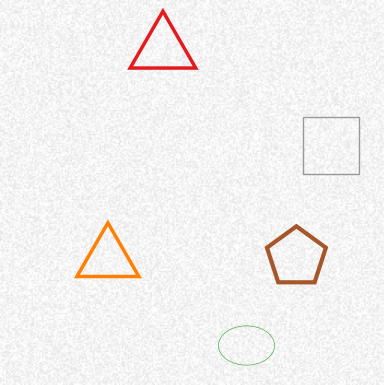[{"shape": "triangle", "thickness": 2.5, "radius": 0.49, "center": [0.423, 0.872]}, {"shape": "oval", "thickness": 0.5, "radius": 0.36, "center": [0.64, 0.103]}, {"shape": "triangle", "thickness": 2.5, "radius": 0.46, "center": [0.28, 0.328]}, {"shape": "pentagon", "thickness": 3, "radius": 0.4, "center": [0.77, 0.332]}, {"shape": "square", "thickness": 1, "radius": 0.37, "center": [0.86, 0.622]}]